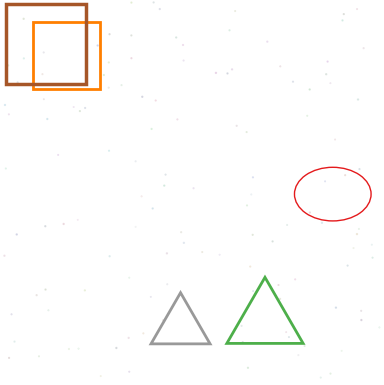[{"shape": "oval", "thickness": 1, "radius": 0.5, "center": [0.864, 0.496]}, {"shape": "triangle", "thickness": 2, "radius": 0.57, "center": [0.688, 0.165]}, {"shape": "square", "thickness": 2, "radius": 0.44, "center": [0.172, 0.855]}, {"shape": "square", "thickness": 2.5, "radius": 0.52, "center": [0.12, 0.886]}, {"shape": "triangle", "thickness": 2, "radius": 0.44, "center": [0.469, 0.151]}]